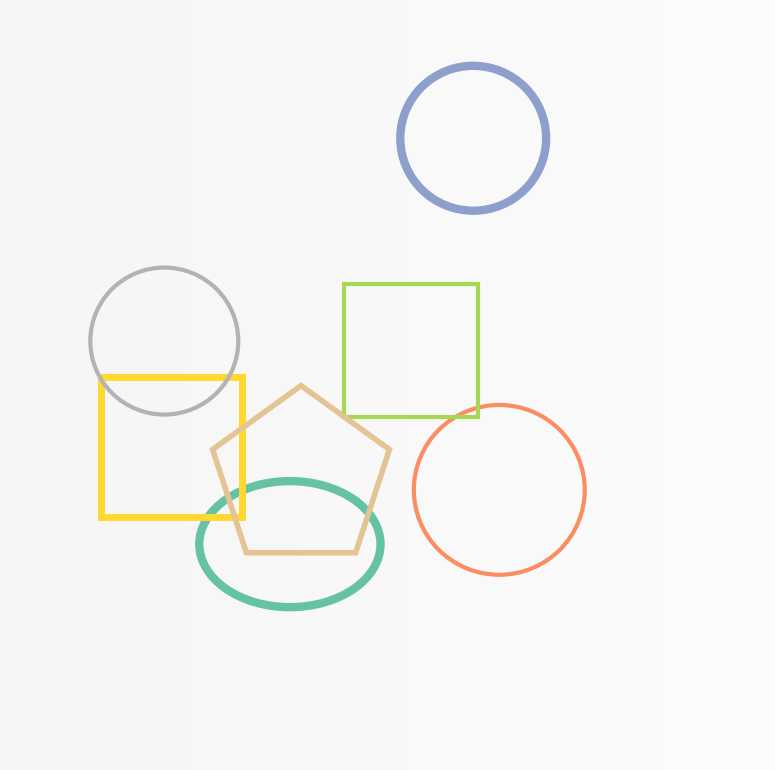[{"shape": "oval", "thickness": 3, "radius": 0.58, "center": [0.374, 0.293]}, {"shape": "circle", "thickness": 1.5, "radius": 0.55, "center": [0.644, 0.364]}, {"shape": "circle", "thickness": 3, "radius": 0.47, "center": [0.611, 0.82]}, {"shape": "square", "thickness": 1.5, "radius": 0.43, "center": [0.531, 0.545]}, {"shape": "square", "thickness": 2.5, "radius": 0.45, "center": [0.221, 0.42]}, {"shape": "pentagon", "thickness": 2, "radius": 0.6, "center": [0.388, 0.379]}, {"shape": "circle", "thickness": 1.5, "radius": 0.48, "center": [0.212, 0.557]}]